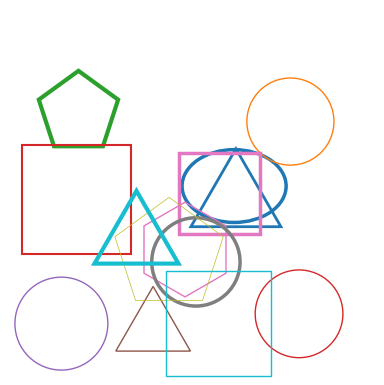[{"shape": "oval", "thickness": 2.5, "radius": 0.68, "center": [0.608, 0.517]}, {"shape": "triangle", "thickness": 2, "radius": 0.67, "center": [0.613, 0.479]}, {"shape": "circle", "thickness": 1, "radius": 0.57, "center": [0.754, 0.684]}, {"shape": "pentagon", "thickness": 3, "radius": 0.54, "center": [0.204, 0.708]}, {"shape": "square", "thickness": 1.5, "radius": 0.71, "center": [0.199, 0.483]}, {"shape": "circle", "thickness": 1, "radius": 0.57, "center": [0.777, 0.185]}, {"shape": "circle", "thickness": 1, "radius": 0.6, "center": [0.159, 0.159]}, {"shape": "triangle", "thickness": 1, "radius": 0.56, "center": [0.398, 0.144]}, {"shape": "square", "thickness": 2.5, "radius": 0.53, "center": [0.57, 0.496]}, {"shape": "hexagon", "thickness": 1, "radius": 0.61, "center": [0.48, 0.352]}, {"shape": "circle", "thickness": 2.5, "radius": 0.57, "center": [0.509, 0.32]}, {"shape": "pentagon", "thickness": 0.5, "radius": 0.74, "center": [0.439, 0.339]}, {"shape": "triangle", "thickness": 3, "radius": 0.63, "center": [0.354, 0.378]}, {"shape": "square", "thickness": 1, "radius": 0.68, "center": [0.568, 0.161]}]